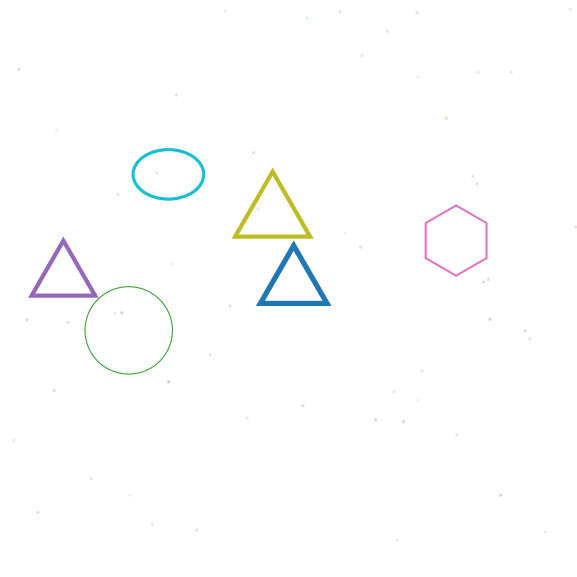[{"shape": "triangle", "thickness": 2.5, "radius": 0.33, "center": [0.509, 0.507]}, {"shape": "circle", "thickness": 0.5, "radius": 0.38, "center": [0.223, 0.427]}, {"shape": "triangle", "thickness": 2, "radius": 0.32, "center": [0.11, 0.519]}, {"shape": "hexagon", "thickness": 1, "radius": 0.3, "center": [0.79, 0.583]}, {"shape": "triangle", "thickness": 2, "radius": 0.37, "center": [0.472, 0.627]}, {"shape": "oval", "thickness": 1.5, "radius": 0.31, "center": [0.292, 0.697]}]